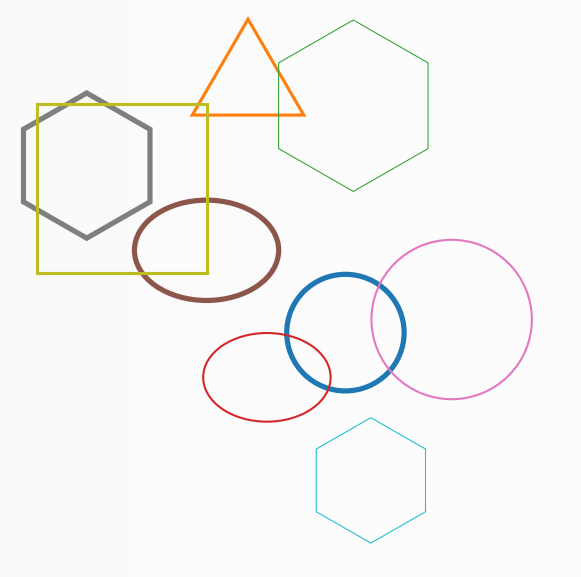[{"shape": "circle", "thickness": 2.5, "radius": 0.5, "center": [0.594, 0.423]}, {"shape": "triangle", "thickness": 1.5, "radius": 0.55, "center": [0.427, 0.855]}, {"shape": "hexagon", "thickness": 0.5, "radius": 0.74, "center": [0.608, 0.816]}, {"shape": "oval", "thickness": 1, "radius": 0.55, "center": [0.459, 0.346]}, {"shape": "oval", "thickness": 2.5, "radius": 0.62, "center": [0.355, 0.566]}, {"shape": "circle", "thickness": 1, "radius": 0.69, "center": [0.777, 0.446]}, {"shape": "hexagon", "thickness": 2.5, "radius": 0.63, "center": [0.149, 0.712]}, {"shape": "square", "thickness": 1.5, "radius": 0.73, "center": [0.21, 0.672]}, {"shape": "hexagon", "thickness": 0.5, "radius": 0.54, "center": [0.638, 0.167]}]